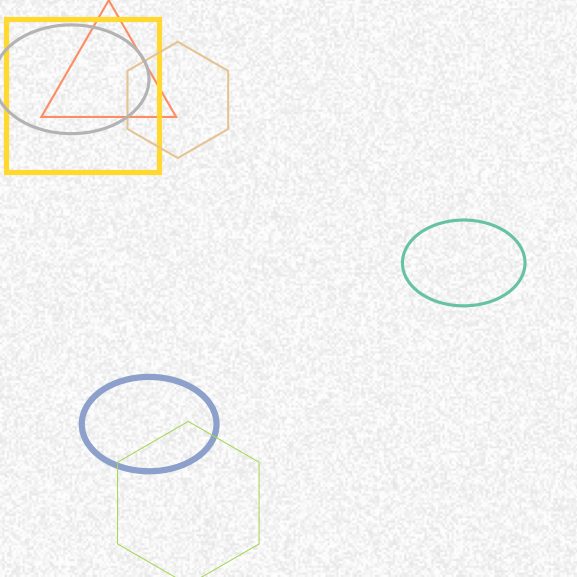[{"shape": "oval", "thickness": 1.5, "radius": 0.53, "center": [0.803, 0.544]}, {"shape": "triangle", "thickness": 1, "radius": 0.67, "center": [0.188, 0.864]}, {"shape": "oval", "thickness": 3, "radius": 0.58, "center": [0.258, 0.265]}, {"shape": "hexagon", "thickness": 0.5, "radius": 0.71, "center": [0.326, 0.128]}, {"shape": "square", "thickness": 2.5, "radius": 0.66, "center": [0.143, 0.833]}, {"shape": "hexagon", "thickness": 1, "radius": 0.5, "center": [0.308, 0.826]}, {"shape": "oval", "thickness": 1.5, "radius": 0.67, "center": [0.123, 0.862]}]